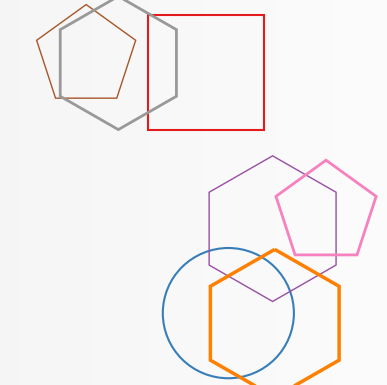[{"shape": "square", "thickness": 1.5, "radius": 0.75, "center": [0.531, 0.812]}, {"shape": "circle", "thickness": 1.5, "radius": 0.85, "center": [0.589, 0.187]}, {"shape": "hexagon", "thickness": 1, "radius": 0.95, "center": [0.703, 0.406]}, {"shape": "hexagon", "thickness": 2.5, "radius": 0.96, "center": [0.709, 0.16]}, {"shape": "pentagon", "thickness": 1, "radius": 0.67, "center": [0.222, 0.854]}, {"shape": "pentagon", "thickness": 2, "radius": 0.68, "center": [0.841, 0.448]}, {"shape": "hexagon", "thickness": 2, "radius": 0.87, "center": [0.305, 0.836]}]